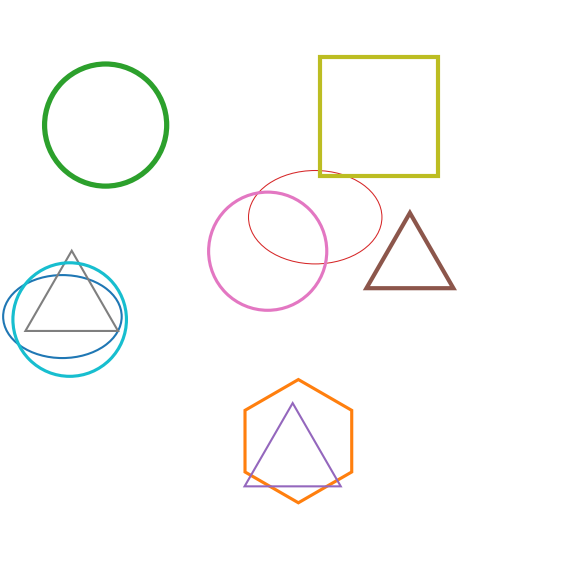[{"shape": "oval", "thickness": 1, "radius": 0.51, "center": [0.108, 0.451]}, {"shape": "hexagon", "thickness": 1.5, "radius": 0.53, "center": [0.517, 0.235]}, {"shape": "circle", "thickness": 2.5, "radius": 0.53, "center": [0.183, 0.783]}, {"shape": "oval", "thickness": 0.5, "radius": 0.58, "center": [0.546, 0.623]}, {"shape": "triangle", "thickness": 1, "radius": 0.48, "center": [0.507, 0.205]}, {"shape": "triangle", "thickness": 2, "radius": 0.43, "center": [0.71, 0.544]}, {"shape": "circle", "thickness": 1.5, "radius": 0.51, "center": [0.464, 0.564]}, {"shape": "triangle", "thickness": 1, "radius": 0.46, "center": [0.124, 0.472]}, {"shape": "square", "thickness": 2, "radius": 0.51, "center": [0.656, 0.797]}, {"shape": "circle", "thickness": 1.5, "radius": 0.49, "center": [0.121, 0.446]}]